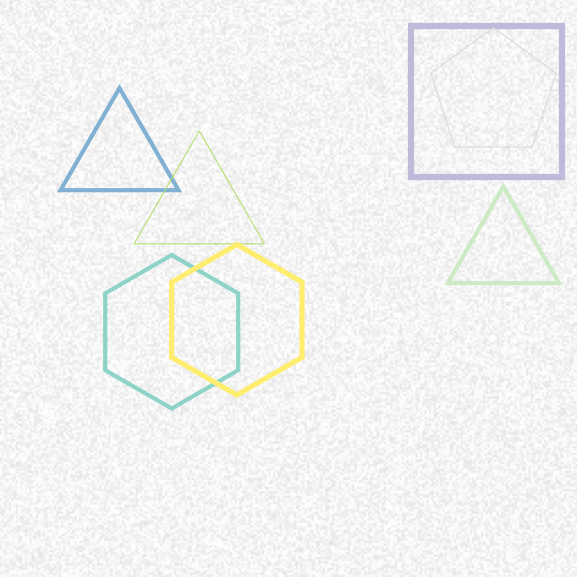[{"shape": "hexagon", "thickness": 2, "radius": 0.66, "center": [0.297, 0.425]}, {"shape": "square", "thickness": 3, "radius": 0.65, "center": [0.842, 0.823]}, {"shape": "triangle", "thickness": 2, "radius": 0.59, "center": [0.207, 0.729]}, {"shape": "triangle", "thickness": 0.5, "radius": 0.65, "center": [0.345, 0.642]}, {"shape": "pentagon", "thickness": 0.5, "radius": 0.57, "center": [0.855, 0.837]}, {"shape": "triangle", "thickness": 2, "radius": 0.56, "center": [0.872, 0.565]}, {"shape": "hexagon", "thickness": 2.5, "radius": 0.65, "center": [0.41, 0.445]}]